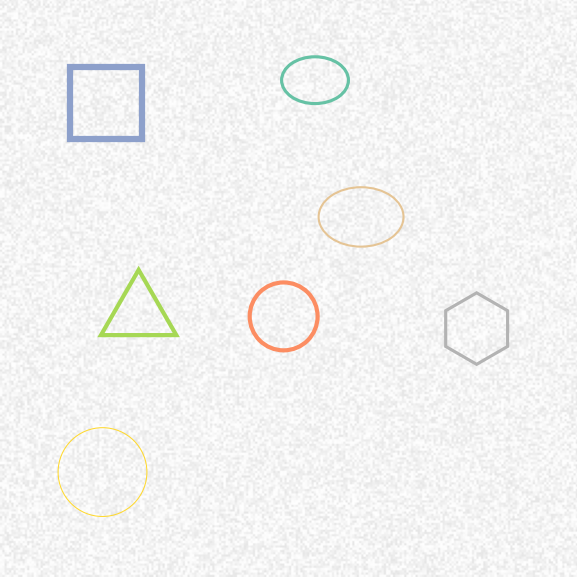[{"shape": "oval", "thickness": 1.5, "radius": 0.29, "center": [0.545, 0.86]}, {"shape": "circle", "thickness": 2, "radius": 0.29, "center": [0.491, 0.451]}, {"shape": "square", "thickness": 3, "radius": 0.31, "center": [0.184, 0.821]}, {"shape": "triangle", "thickness": 2, "radius": 0.38, "center": [0.24, 0.457]}, {"shape": "circle", "thickness": 0.5, "radius": 0.38, "center": [0.177, 0.182]}, {"shape": "oval", "thickness": 1, "radius": 0.37, "center": [0.625, 0.624]}, {"shape": "hexagon", "thickness": 1.5, "radius": 0.31, "center": [0.825, 0.43]}]